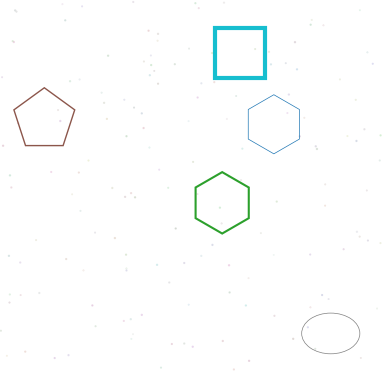[{"shape": "hexagon", "thickness": 0.5, "radius": 0.38, "center": [0.711, 0.677]}, {"shape": "hexagon", "thickness": 1.5, "radius": 0.4, "center": [0.577, 0.473]}, {"shape": "pentagon", "thickness": 1, "radius": 0.42, "center": [0.115, 0.689]}, {"shape": "oval", "thickness": 0.5, "radius": 0.38, "center": [0.859, 0.134]}, {"shape": "square", "thickness": 3, "radius": 0.32, "center": [0.623, 0.863]}]